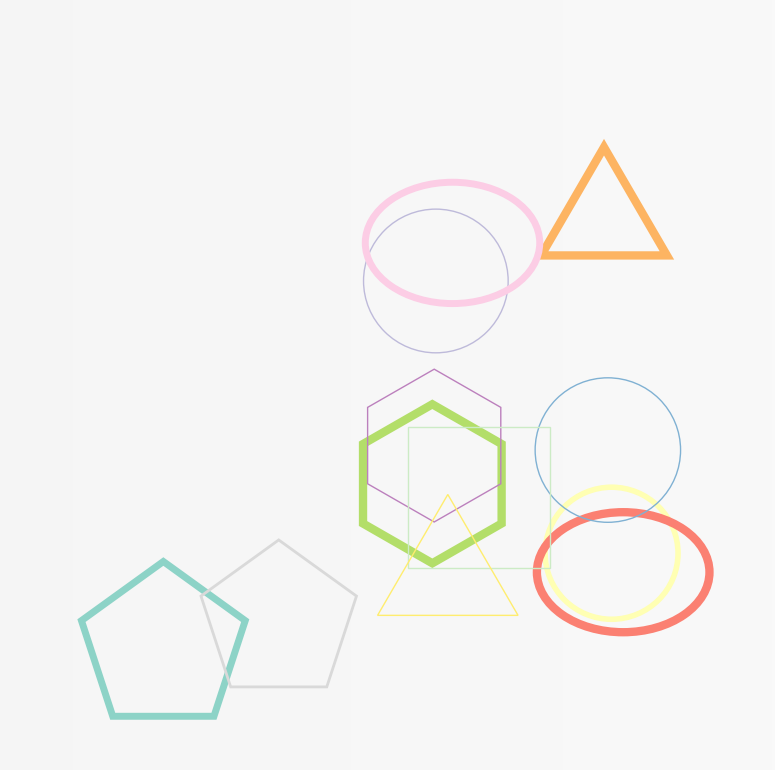[{"shape": "pentagon", "thickness": 2.5, "radius": 0.56, "center": [0.211, 0.16]}, {"shape": "circle", "thickness": 2, "radius": 0.43, "center": [0.789, 0.282]}, {"shape": "circle", "thickness": 0.5, "radius": 0.47, "center": [0.562, 0.635]}, {"shape": "oval", "thickness": 3, "radius": 0.56, "center": [0.804, 0.257]}, {"shape": "circle", "thickness": 0.5, "radius": 0.47, "center": [0.784, 0.416]}, {"shape": "triangle", "thickness": 3, "radius": 0.47, "center": [0.779, 0.715]}, {"shape": "hexagon", "thickness": 3, "radius": 0.52, "center": [0.558, 0.372]}, {"shape": "oval", "thickness": 2.5, "radius": 0.56, "center": [0.584, 0.685]}, {"shape": "pentagon", "thickness": 1, "radius": 0.53, "center": [0.36, 0.193]}, {"shape": "hexagon", "thickness": 0.5, "radius": 0.5, "center": [0.56, 0.421]}, {"shape": "square", "thickness": 0.5, "radius": 0.46, "center": [0.618, 0.354]}, {"shape": "triangle", "thickness": 0.5, "radius": 0.52, "center": [0.578, 0.253]}]